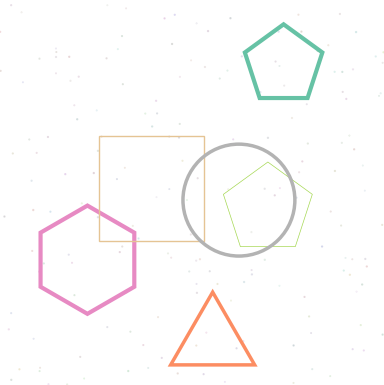[{"shape": "pentagon", "thickness": 3, "radius": 0.53, "center": [0.737, 0.831]}, {"shape": "triangle", "thickness": 2.5, "radius": 0.63, "center": [0.552, 0.115]}, {"shape": "hexagon", "thickness": 3, "radius": 0.7, "center": [0.227, 0.325]}, {"shape": "pentagon", "thickness": 0.5, "radius": 0.61, "center": [0.696, 0.458]}, {"shape": "square", "thickness": 1, "radius": 0.68, "center": [0.394, 0.51]}, {"shape": "circle", "thickness": 2.5, "radius": 0.73, "center": [0.621, 0.48]}]